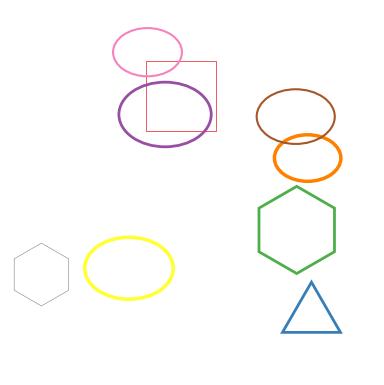[{"shape": "square", "thickness": 0.5, "radius": 0.45, "center": [0.471, 0.75]}, {"shape": "triangle", "thickness": 2, "radius": 0.43, "center": [0.809, 0.18]}, {"shape": "hexagon", "thickness": 2, "radius": 0.57, "center": [0.771, 0.403]}, {"shape": "oval", "thickness": 2, "radius": 0.6, "center": [0.429, 0.703]}, {"shape": "oval", "thickness": 2.5, "radius": 0.43, "center": [0.799, 0.589]}, {"shape": "oval", "thickness": 2.5, "radius": 0.57, "center": [0.335, 0.303]}, {"shape": "oval", "thickness": 1.5, "radius": 0.51, "center": [0.768, 0.697]}, {"shape": "oval", "thickness": 1.5, "radius": 0.45, "center": [0.383, 0.864]}, {"shape": "hexagon", "thickness": 0.5, "radius": 0.41, "center": [0.108, 0.287]}]